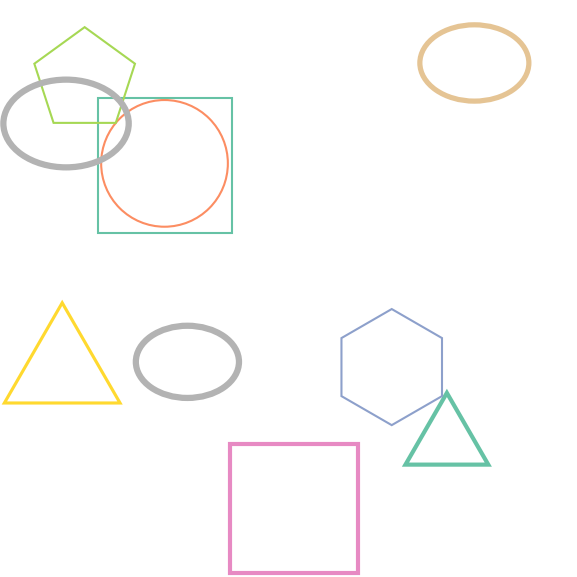[{"shape": "square", "thickness": 1, "radius": 0.58, "center": [0.286, 0.713]}, {"shape": "triangle", "thickness": 2, "radius": 0.41, "center": [0.774, 0.236]}, {"shape": "circle", "thickness": 1, "radius": 0.55, "center": [0.285, 0.716]}, {"shape": "hexagon", "thickness": 1, "radius": 0.5, "center": [0.678, 0.363]}, {"shape": "square", "thickness": 2, "radius": 0.55, "center": [0.509, 0.119]}, {"shape": "pentagon", "thickness": 1, "radius": 0.46, "center": [0.147, 0.86]}, {"shape": "triangle", "thickness": 1.5, "radius": 0.58, "center": [0.108, 0.359]}, {"shape": "oval", "thickness": 2.5, "radius": 0.47, "center": [0.821, 0.89]}, {"shape": "oval", "thickness": 3, "radius": 0.54, "center": [0.114, 0.785]}, {"shape": "oval", "thickness": 3, "radius": 0.45, "center": [0.325, 0.373]}]